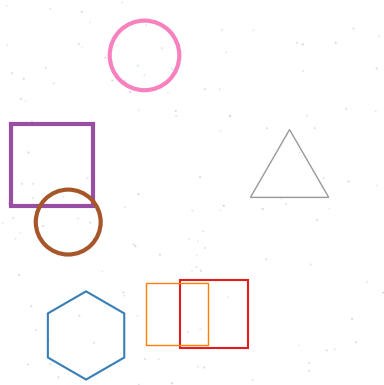[{"shape": "square", "thickness": 1.5, "radius": 0.44, "center": [0.555, 0.184]}, {"shape": "hexagon", "thickness": 1.5, "radius": 0.57, "center": [0.224, 0.129]}, {"shape": "square", "thickness": 3, "radius": 0.53, "center": [0.135, 0.572]}, {"shape": "square", "thickness": 1, "radius": 0.4, "center": [0.46, 0.184]}, {"shape": "circle", "thickness": 3, "radius": 0.42, "center": [0.177, 0.423]}, {"shape": "circle", "thickness": 3, "radius": 0.45, "center": [0.375, 0.856]}, {"shape": "triangle", "thickness": 1, "radius": 0.59, "center": [0.752, 0.546]}]